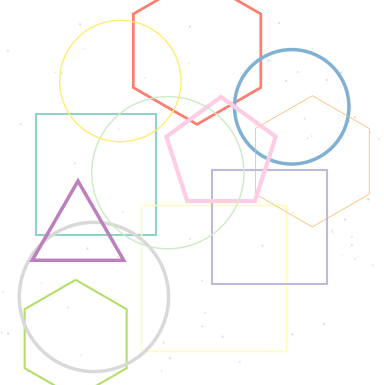[{"shape": "square", "thickness": 1.5, "radius": 0.78, "center": [0.25, 0.547]}, {"shape": "square", "thickness": 1, "radius": 0.94, "center": [0.555, 0.278]}, {"shape": "square", "thickness": 1.5, "radius": 0.74, "center": [0.7, 0.411]}, {"shape": "hexagon", "thickness": 2, "radius": 0.96, "center": [0.512, 0.868]}, {"shape": "circle", "thickness": 2.5, "radius": 0.74, "center": [0.758, 0.723]}, {"shape": "hexagon", "thickness": 0.5, "radius": 0.85, "center": [0.811, 0.581]}, {"shape": "hexagon", "thickness": 1.5, "radius": 0.76, "center": [0.197, 0.12]}, {"shape": "pentagon", "thickness": 3, "radius": 0.75, "center": [0.574, 0.599]}, {"shape": "circle", "thickness": 2.5, "radius": 0.97, "center": [0.244, 0.229]}, {"shape": "triangle", "thickness": 2.5, "radius": 0.69, "center": [0.203, 0.393]}, {"shape": "circle", "thickness": 1, "radius": 0.99, "center": [0.436, 0.551]}, {"shape": "circle", "thickness": 1, "radius": 0.79, "center": [0.313, 0.789]}]